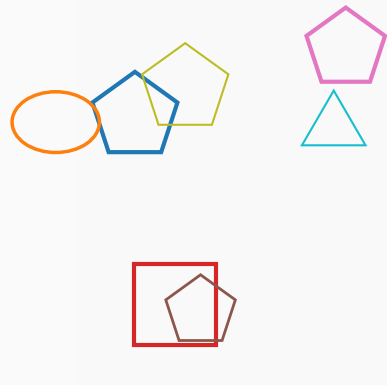[{"shape": "pentagon", "thickness": 3, "radius": 0.58, "center": [0.348, 0.698]}, {"shape": "oval", "thickness": 2.5, "radius": 0.56, "center": [0.144, 0.683]}, {"shape": "square", "thickness": 3, "radius": 0.53, "center": [0.452, 0.209]}, {"shape": "pentagon", "thickness": 2, "radius": 0.47, "center": [0.518, 0.192]}, {"shape": "pentagon", "thickness": 3, "radius": 0.53, "center": [0.892, 0.874]}, {"shape": "pentagon", "thickness": 1.5, "radius": 0.59, "center": [0.478, 0.771]}, {"shape": "triangle", "thickness": 1.5, "radius": 0.47, "center": [0.861, 0.67]}]